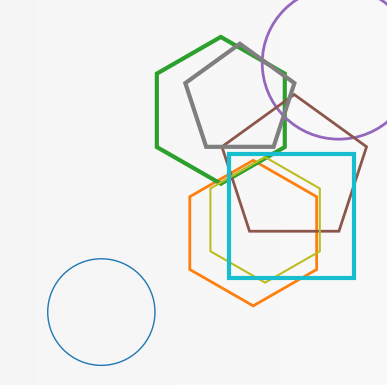[{"shape": "circle", "thickness": 1, "radius": 0.69, "center": [0.262, 0.189]}, {"shape": "hexagon", "thickness": 2, "radius": 0.95, "center": [0.653, 0.395]}, {"shape": "hexagon", "thickness": 3, "radius": 0.95, "center": [0.57, 0.713]}, {"shape": "circle", "thickness": 2, "radius": 0.99, "center": [0.874, 0.836]}, {"shape": "pentagon", "thickness": 2, "radius": 0.98, "center": [0.759, 0.558]}, {"shape": "pentagon", "thickness": 3, "radius": 0.74, "center": [0.619, 0.738]}, {"shape": "hexagon", "thickness": 1.5, "radius": 0.81, "center": [0.684, 0.429]}, {"shape": "square", "thickness": 3, "radius": 0.81, "center": [0.752, 0.438]}]